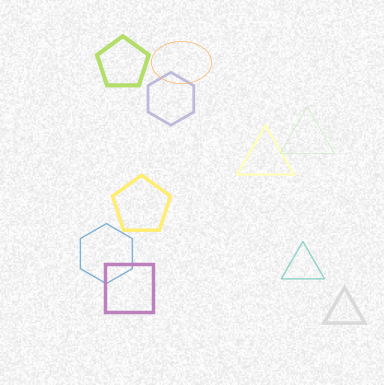[{"shape": "triangle", "thickness": 1, "radius": 0.32, "center": [0.787, 0.308]}, {"shape": "triangle", "thickness": 1.5, "radius": 0.43, "center": [0.69, 0.589]}, {"shape": "hexagon", "thickness": 2, "radius": 0.34, "center": [0.444, 0.743]}, {"shape": "hexagon", "thickness": 1, "radius": 0.39, "center": [0.276, 0.341]}, {"shape": "oval", "thickness": 0.5, "radius": 0.39, "center": [0.471, 0.838]}, {"shape": "pentagon", "thickness": 3, "radius": 0.35, "center": [0.319, 0.835]}, {"shape": "triangle", "thickness": 2.5, "radius": 0.31, "center": [0.895, 0.192]}, {"shape": "square", "thickness": 2.5, "radius": 0.31, "center": [0.336, 0.253]}, {"shape": "triangle", "thickness": 0.5, "radius": 0.41, "center": [0.798, 0.642]}, {"shape": "pentagon", "thickness": 2.5, "radius": 0.39, "center": [0.368, 0.466]}]